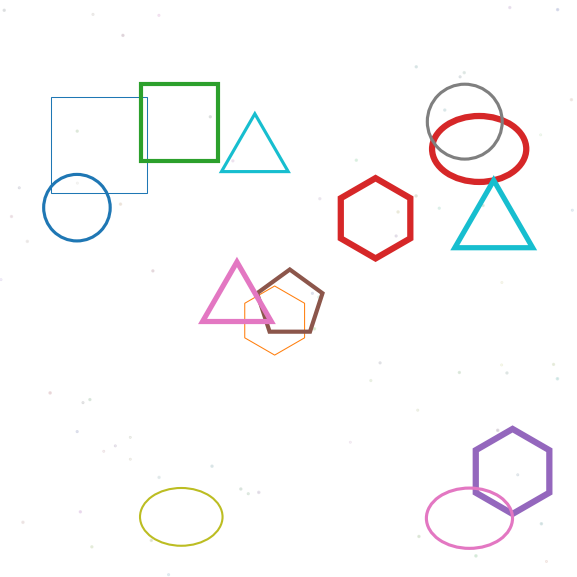[{"shape": "circle", "thickness": 1.5, "radius": 0.29, "center": [0.133, 0.64]}, {"shape": "square", "thickness": 0.5, "radius": 0.41, "center": [0.171, 0.748]}, {"shape": "hexagon", "thickness": 0.5, "radius": 0.3, "center": [0.476, 0.444]}, {"shape": "square", "thickness": 2, "radius": 0.33, "center": [0.31, 0.787]}, {"shape": "hexagon", "thickness": 3, "radius": 0.35, "center": [0.65, 0.621]}, {"shape": "oval", "thickness": 3, "radius": 0.41, "center": [0.83, 0.741]}, {"shape": "hexagon", "thickness": 3, "radius": 0.37, "center": [0.888, 0.183]}, {"shape": "pentagon", "thickness": 2, "radius": 0.3, "center": [0.502, 0.473]}, {"shape": "triangle", "thickness": 2.5, "radius": 0.34, "center": [0.41, 0.477]}, {"shape": "oval", "thickness": 1.5, "radius": 0.37, "center": [0.813, 0.102]}, {"shape": "circle", "thickness": 1.5, "radius": 0.32, "center": [0.805, 0.788]}, {"shape": "oval", "thickness": 1, "radius": 0.36, "center": [0.314, 0.104]}, {"shape": "triangle", "thickness": 2.5, "radius": 0.39, "center": [0.855, 0.609]}, {"shape": "triangle", "thickness": 1.5, "radius": 0.33, "center": [0.441, 0.735]}]